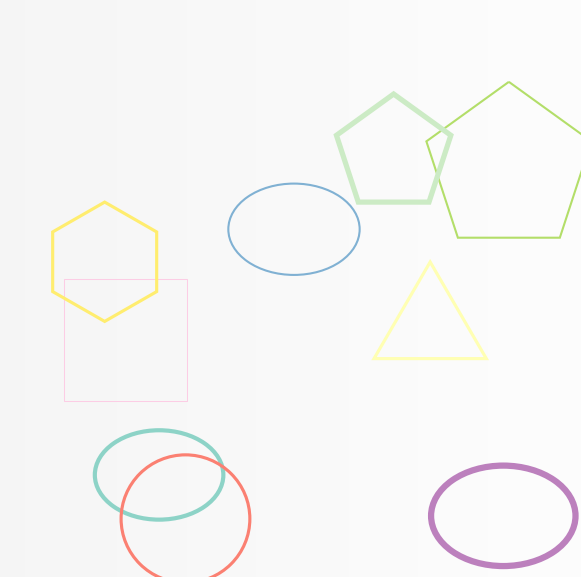[{"shape": "oval", "thickness": 2, "radius": 0.55, "center": [0.274, 0.177]}, {"shape": "triangle", "thickness": 1.5, "radius": 0.56, "center": [0.74, 0.434]}, {"shape": "circle", "thickness": 1.5, "radius": 0.55, "center": [0.319, 0.101]}, {"shape": "oval", "thickness": 1, "radius": 0.56, "center": [0.506, 0.602]}, {"shape": "pentagon", "thickness": 1, "radius": 0.75, "center": [0.875, 0.708]}, {"shape": "square", "thickness": 0.5, "radius": 0.53, "center": [0.216, 0.411]}, {"shape": "oval", "thickness": 3, "radius": 0.62, "center": [0.866, 0.106]}, {"shape": "pentagon", "thickness": 2.5, "radius": 0.52, "center": [0.677, 0.733]}, {"shape": "hexagon", "thickness": 1.5, "radius": 0.52, "center": [0.18, 0.546]}]